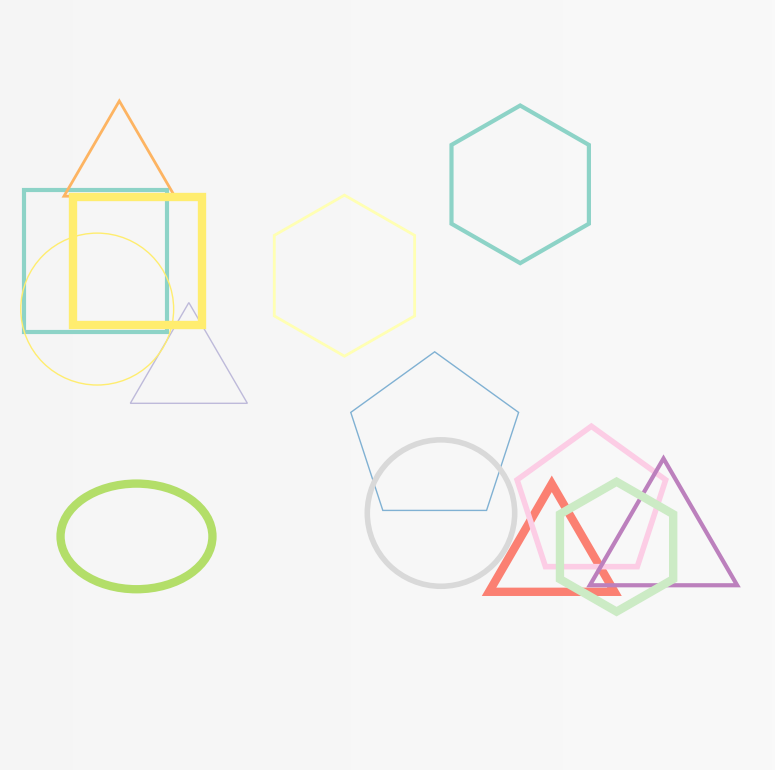[{"shape": "hexagon", "thickness": 1.5, "radius": 0.51, "center": [0.671, 0.761]}, {"shape": "square", "thickness": 1.5, "radius": 0.46, "center": [0.124, 0.661]}, {"shape": "hexagon", "thickness": 1, "radius": 0.52, "center": [0.444, 0.642]}, {"shape": "triangle", "thickness": 0.5, "radius": 0.44, "center": [0.244, 0.52]}, {"shape": "triangle", "thickness": 3, "radius": 0.47, "center": [0.712, 0.278]}, {"shape": "pentagon", "thickness": 0.5, "radius": 0.57, "center": [0.561, 0.429]}, {"shape": "triangle", "thickness": 1, "radius": 0.41, "center": [0.154, 0.786]}, {"shape": "oval", "thickness": 3, "radius": 0.49, "center": [0.176, 0.303]}, {"shape": "pentagon", "thickness": 2, "radius": 0.5, "center": [0.763, 0.346]}, {"shape": "circle", "thickness": 2, "radius": 0.48, "center": [0.569, 0.334]}, {"shape": "triangle", "thickness": 1.5, "radius": 0.55, "center": [0.856, 0.295]}, {"shape": "hexagon", "thickness": 3, "radius": 0.42, "center": [0.796, 0.29]}, {"shape": "square", "thickness": 3, "radius": 0.42, "center": [0.177, 0.661]}, {"shape": "circle", "thickness": 0.5, "radius": 0.49, "center": [0.125, 0.599]}]